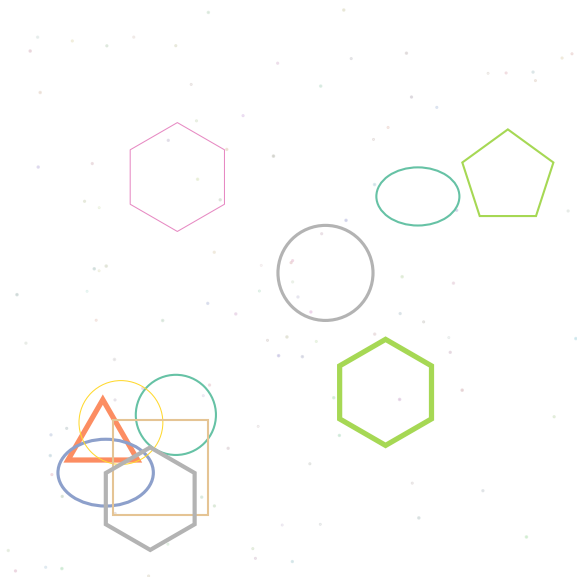[{"shape": "oval", "thickness": 1, "radius": 0.36, "center": [0.724, 0.659]}, {"shape": "circle", "thickness": 1, "radius": 0.35, "center": [0.305, 0.281]}, {"shape": "triangle", "thickness": 2.5, "radius": 0.35, "center": [0.178, 0.237]}, {"shape": "oval", "thickness": 1.5, "radius": 0.41, "center": [0.183, 0.181]}, {"shape": "hexagon", "thickness": 0.5, "radius": 0.47, "center": [0.307, 0.693]}, {"shape": "hexagon", "thickness": 2.5, "radius": 0.46, "center": [0.668, 0.32]}, {"shape": "pentagon", "thickness": 1, "radius": 0.41, "center": [0.879, 0.692]}, {"shape": "circle", "thickness": 0.5, "radius": 0.36, "center": [0.209, 0.267]}, {"shape": "square", "thickness": 1, "radius": 0.41, "center": [0.278, 0.19]}, {"shape": "circle", "thickness": 1.5, "radius": 0.41, "center": [0.564, 0.527]}, {"shape": "hexagon", "thickness": 2, "radius": 0.44, "center": [0.26, 0.136]}]